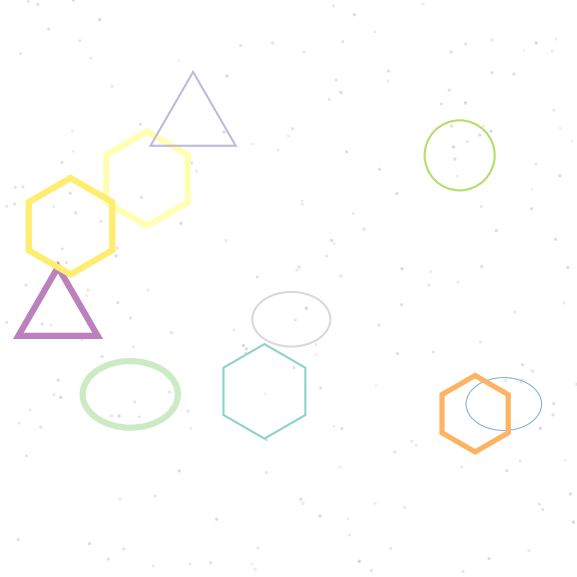[{"shape": "hexagon", "thickness": 1, "radius": 0.41, "center": [0.458, 0.321]}, {"shape": "hexagon", "thickness": 3, "radius": 0.41, "center": [0.255, 0.69]}, {"shape": "triangle", "thickness": 1, "radius": 0.43, "center": [0.334, 0.789]}, {"shape": "oval", "thickness": 0.5, "radius": 0.33, "center": [0.872, 0.3]}, {"shape": "hexagon", "thickness": 2.5, "radius": 0.33, "center": [0.823, 0.283]}, {"shape": "circle", "thickness": 1, "radius": 0.3, "center": [0.796, 0.73]}, {"shape": "oval", "thickness": 1, "radius": 0.34, "center": [0.504, 0.446]}, {"shape": "triangle", "thickness": 3, "radius": 0.4, "center": [0.1, 0.457]}, {"shape": "oval", "thickness": 3, "radius": 0.41, "center": [0.226, 0.316]}, {"shape": "hexagon", "thickness": 3, "radius": 0.42, "center": [0.122, 0.607]}]